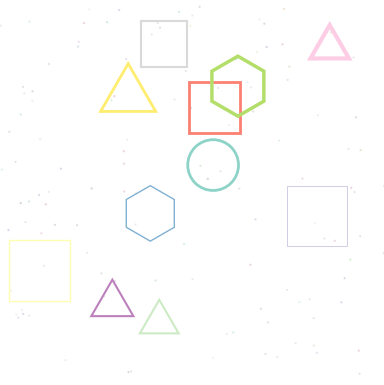[{"shape": "circle", "thickness": 2, "radius": 0.33, "center": [0.554, 0.571]}, {"shape": "square", "thickness": 1, "radius": 0.4, "center": [0.103, 0.296]}, {"shape": "square", "thickness": 0.5, "radius": 0.39, "center": [0.824, 0.439]}, {"shape": "square", "thickness": 2, "radius": 0.33, "center": [0.558, 0.72]}, {"shape": "hexagon", "thickness": 1, "radius": 0.36, "center": [0.39, 0.446]}, {"shape": "hexagon", "thickness": 2.5, "radius": 0.39, "center": [0.618, 0.776]}, {"shape": "triangle", "thickness": 3, "radius": 0.29, "center": [0.856, 0.877]}, {"shape": "square", "thickness": 1.5, "radius": 0.3, "center": [0.426, 0.886]}, {"shape": "triangle", "thickness": 1.5, "radius": 0.32, "center": [0.292, 0.21]}, {"shape": "triangle", "thickness": 1.5, "radius": 0.29, "center": [0.414, 0.163]}, {"shape": "triangle", "thickness": 2, "radius": 0.41, "center": [0.333, 0.752]}]